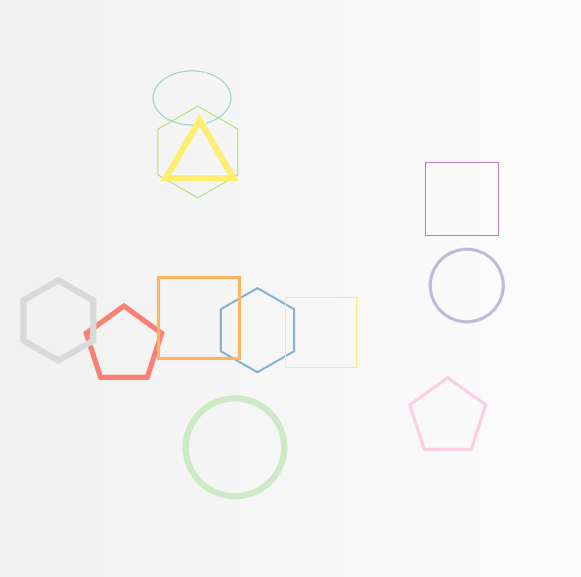[{"shape": "oval", "thickness": 0.5, "radius": 0.34, "center": [0.33, 0.83]}, {"shape": "square", "thickness": 0.5, "radius": 0.33, "center": [0.418, 0.814]}, {"shape": "circle", "thickness": 1.5, "radius": 0.31, "center": [0.803, 0.505]}, {"shape": "pentagon", "thickness": 2.5, "radius": 0.34, "center": [0.213, 0.401]}, {"shape": "hexagon", "thickness": 1, "radius": 0.36, "center": [0.443, 0.427]}, {"shape": "square", "thickness": 1.5, "radius": 0.35, "center": [0.341, 0.45]}, {"shape": "hexagon", "thickness": 0.5, "radius": 0.4, "center": [0.34, 0.736]}, {"shape": "pentagon", "thickness": 1.5, "radius": 0.34, "center": [0.77, 0.277]}, {"shape": "hexagon", "thickness": 3, "radius": 0.35, "center": [0.1, 0.444]}, {"shape": "square", "thickness": 0.5, "radius": 0.32, "center": [0.794, 0.656]}, {"shape": "circle", "thickness": 3, "radius": 0.42, "center": [0.404, 0.225]}, {"shape": "triangle", "thickness": 3, "radius": 0.34, "center": [0.344, 0.724]}, {"shape": "square", "thickness": 0.5, "radius": 0.3, "center": [0.552, 0.424]}]